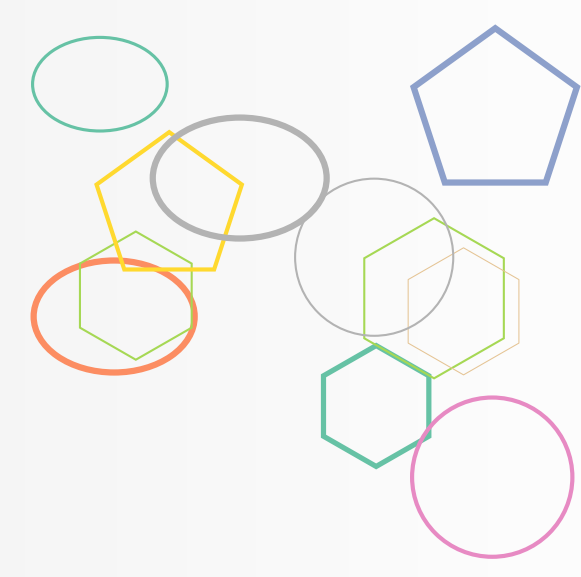[{"shape": "oval", "thickness": 1.5, "radius": 0.58, "center": [0.172, 0.853]}, {"shape": "hexagon", "thickness": 2.5, "radius": 0.52, "center": [0.647, 0.296]}, {"shape": "oval", "thickness": 3, "radius": 0.69, "center": [0.196, 0.451]}, {"shape": "pentagon", "thickness": 3, "radius": 0.74, "center": [0.852, 0.803]}, {"shape": "circle", "thickness": 2, "radius": 0.69, "center": [0.847, 0.173]}, {"shape": "hexagon", "thickness": 1, "radius": 0.55, "center": [0.234, 0.487]}, {"shape": "hexagon", "thickness": 1, "radius": 0.69, "center": [0.747, 0.483]}, {"shape": "pentagon", "thickness": 2, "radius": 0.66, "center": [0.291, 0.639]}, {"shape": "hexagon", "thickness": 0.5, "radius": 0.55, "center": [0.797, 0.46]}, {"shape": "oval", "thickness": 3, "radius": 0.75, "center": [0.412, 0.691]}, {"shape": "circle", "thickness": 1, "radius": 0.68, "center": [0.644, 0.554]}]